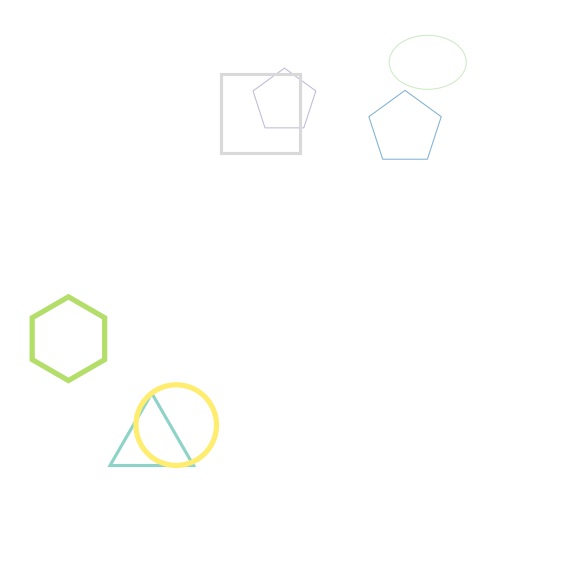[{"shape": "triangle", "thickness": 1.5, "radius": 0.42, "center": [0.263, 0.235]}, {"shape": "pentagon", "thickness": 0.5, "radius": 0.29, "center": [0.492, 0.824]}, {"shape": "pentagon", "thickness": 0.5, "radius": 0.33, "center": [0.701, 0.777]}, {"shape": "hexagon", "thickness": 2.5, "radius": 0.36, "center": [0.119, 0.413]}, {"shape": "square", "thickness": 1.5, "radius": 0.34, "center": [0.451, 0.803]}, {"shape": "oval", "thickness": 0.5, "radius": 0.33, "center": [0.741, 0.891]}, {"shape": "circle", "thickness": 2.5, "radius": 0.35, "center": [0.305, 0.263]}]